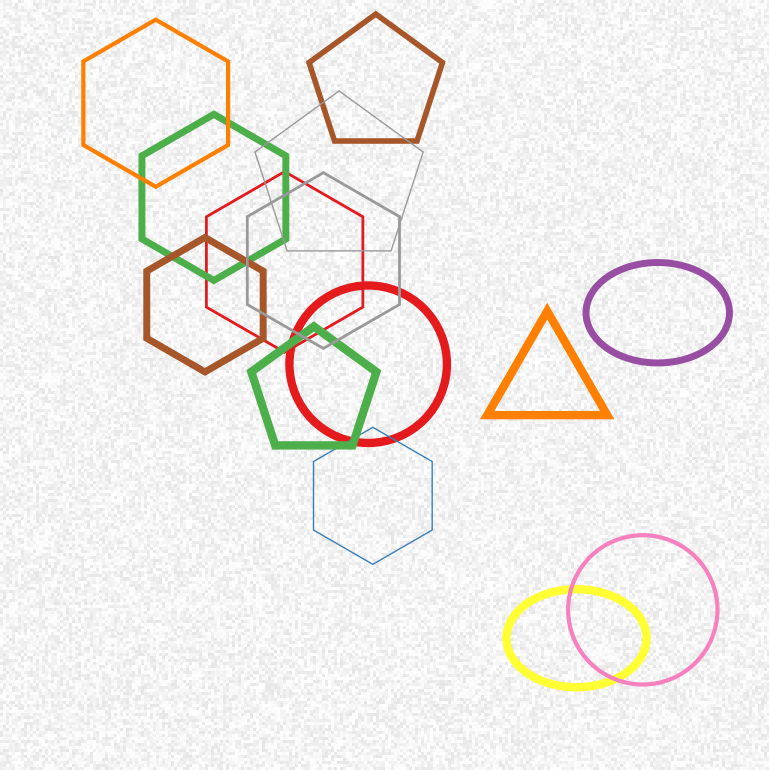[{"shape": "circle", "thickness": 3, "radius": 0.51, "center": [0.478, 0.527]}, {"shape": "hexagon", "thickness": 1, "radius": 0.59, "center": [0.37, 0.66]}, {"shape": "hexagon", "thickness": 0.5, "radius": 0.44, "center": [0.484, 0.356]}, {"shape": "pentagon", "thickness": 3, "radius": 0.43, "center": [0.408, 0.491]}, {"shape": "hexagon", "thickness": 2.5, "radius": 0.54, "center": [0.278, 0.744]}, {"shape": "oval", "thickness": 2.5, "radius": 0.47, "center": [0.854, 0.594]}, {"shape": "hexagon", "thickness": 1.5, "radius": 0.54, "center": [0.202, 0.866]}, {"shape": "triangle", "thickness": 3, "radius": 0.45, "center": [0.711, 0.506]}, {"shape": "oval", "thickness": 3, "radius": 0.45, "center": [0.749, 0.171]}, {"shape": "hexagon", "thickness": 2.5, "radius": 0.44, "center": [0.266, 0.604]}, {"shape": "pentagon", "thickness": 2, "radius": 0.46, "center": [0.488, 0.891]}, {"shape": "circle", "thickness": 1.5, "radius": 0.48, "center": [0.835, 0.208]}, {"shape": "hexagon", "thickness": 1, "radius": 0.57, "center": [0.42, 0.662]}, {"shape": "pentagon", "thickness": 0.5, "radius": 0.57, "center": [0.44, 0.767]}]